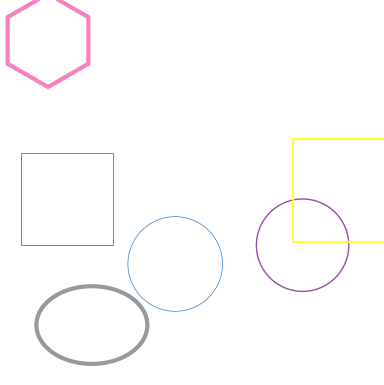[{"shape": "square", "thickness": 0.5, "radius": 0.6, "center": [0.173, 0.483]}, {"shape": "circle", "thickness": 0.5, "radius": 0.61, "center": [0.455, 0.314]}, {"shape": "circle", "thickness": 1, "radius": 0.6, "center": [0.786, 0.363]}, {"shape": "square", "thickness": 1.5, "radius": 0.67, "center": [0.896, 0.505]}, {"shape": "hexagon", "thickness": 3, "radius": 0.61, "center": [0.125, 0.895]}, {"shape": "oval", "thickness": 3, "radius": 0.72, "center": [0.239, 0.156]}]